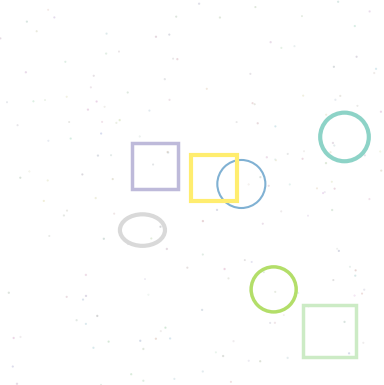[{"shape": "circle", "thickness": 3, "radius": 0.32, "center": [0.895, 0.644]}, {"shape": "square", "thickness": 2.5, "radius": 0.3, "center": [0.402, 0.57]}, {"shape": "circle", "thickness": 1.5, "radius": 0.31, "center": [0.627, 0.522]}, {"shape": "circle", "thickness": 2.5, "radius": 0.29, "center": [0.711, 0.248]}, {"shape": "oval", "thickness": 3, "radius": 0.29, "center": [0.37, 0.402]}, {"shape": "square", "thickness": 2.5, "radius": 0.34, "center": [0.856, 0.141]}, {"shape": "square", "thickness": 3, "radius": 0.3, "center": [0.556, 0.538]}]